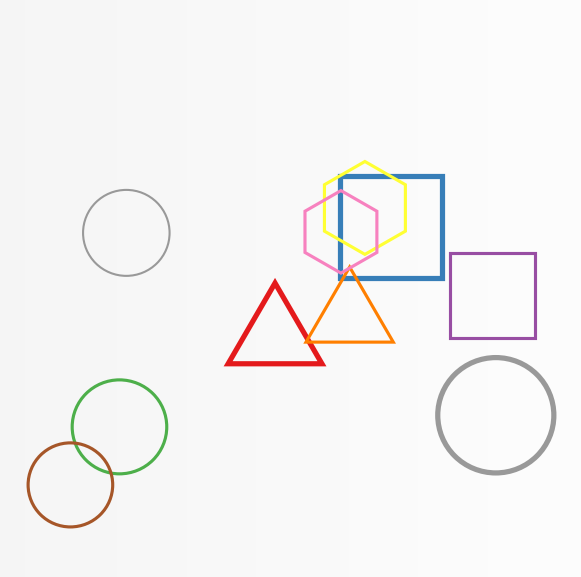[{"shape": "triangle", "thickness": 2.5, "radius": 0.47, "center": [0.473, 0.416]}, {"shape": "square", "thickness": 2.5, "radius": 0.44, "center": [0.673, 0.606]}, {"shape": "circle", "thickness": 1.5, "radius": 0.41, "center": [0.206, 0.26]}, {"shape": "square", "thickness": 1.5, "radius": 0.36, "center": [0.847, 0.487]}, {"shape": "triangle", "thickness": 1.5, "radius": 0.43, "center": [0.602, 0.45]}, {"shape": "hexagon", "thickness": 1.5, "radius": 0.4, "center": [0.628, 0.639]}, {"shape": "circle", "thickness": 1.5, "radius": 0.36, "center": [0.121, 0.159]}, {"shape": "hexagon", "thickness": 1.5, "radius": 0.36, "center": [0.587, 0.598]}, {"shape": "circle", "thickness": 1, "radius": 0.37, "center": [0.217, 0.596]}, {"shape": "circle", "thickness": 2.5, "radius": 0.5, "center": [0.853, 0.28]}]